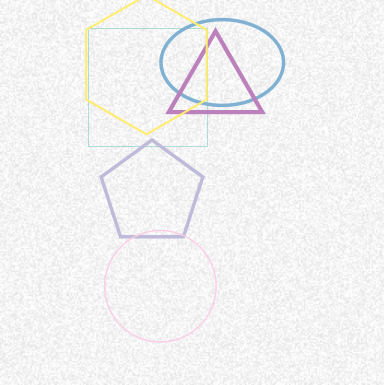[{"shape": "square", "thickness": 0.5, "radius": 0.77, "center": [0.384, 0.774]}, {"shape": "pentagon", "thickness": 2.5, "radius": 0.69, "center": [0.395, 0.497]}, {"shape": "oval", "thickness": 2.5, "radius": 0.8, "center": [0.577, 0.838]}, {"shape": "circle", "thickness": 1, "radius": 0.72, "center": [0.417, 0.257]}, {"shape": "triangle", "thickness": 3, "radius": 0.7, "center": [0.56, 0.779]}, {"shape": "hexagon", "thickness": 1.5, "radius": 0.9, "center": [0.38, 0.832]}]